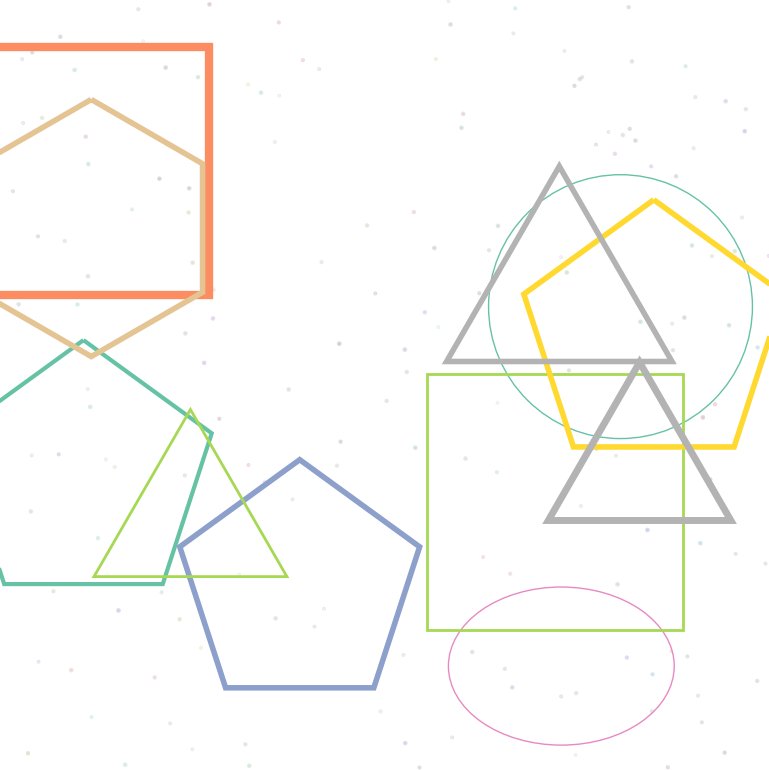[{"shape": "pentagon", "thickness": 1.5, "radius": 0.88, "center": [0.108, 0.383]}, {"shape": "circle", "thickness": 0.5, "radius": 0.86, "center": [0.806, 0.602]}, {"shape": "square", "thickness": 3, "radius": 0.8, "center": [0.111, 0.778]}, {"shape": "pentagon", "thickness": 2, "radius": 0.82, "center": [0.389, 0.239]}, {"shape": "oval", "thickness": 0.5, "radius": 0.73, "center": [0.729, 0.135]}, {"shape": "square", "thickness": 1, "radius": 0.83, "center": [0.721, 0.348]}, {"shape": "triangle", "thickness": 1, "radius": 0.72, "center": [0.247, 0.323]}, {"shape": "pentagon", "thickness": 2, "radius": 0.89, "center": [0.849, 0.563]}, {"shape": "hexagon", "thickness": 2, "radius": 0.83, "center": [0.119, 0.704]}, {"shape": "triangle", "thickness": 2, "radius": 0.85, "center": [0.726, 0.615]}, {"shape": "triangle", "thickness": 2.5, "radius": 0.68, "center": [0.831, 0.392]}]